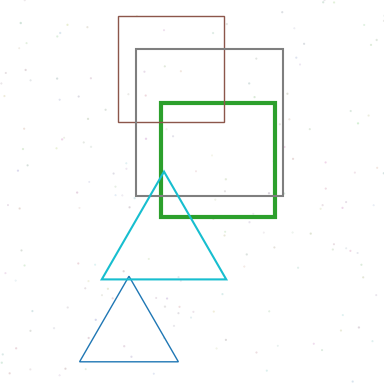[{"shape": "triangle", "thickness": 1, "radius": 0.74, "center": [0.335, 0.134]}, {"shape": "square", "thickness": 3, "radius": 0.74, "center": [0.566, 0.584]}, {"shape": "square", "thickness": 1, "radius": 0.69, "center": [0.445, 0.82]}, {"shape": "square", "thickness": 1.5, "radius": 0.96, "center": [0.544, 0.682]}, {"shape": "triangle", "thickness": 1.5, "radius": 0.93, "center": [0.426, 0.368]}]